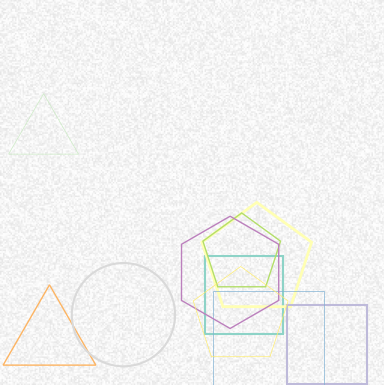[{"shape": "square", "thickness": 1.5, "radius": 0.51, "center": [0.633, 0.235]}, {"shape": "pentagon", "thickness": 2, "radius": 0.75, "center": [0.667, 0.325]}, {"shape": "square", "thickness": 1.5, "radius": 0.52, "center": [0.85, 0.106]}, {"shape": "square", "thickness": 0.5, "radius": 0.72, "center": [0.698, 0.101]}, {"shape": "triangle", "thickness": 1, "radius": 0.7, "center": [0.129, 0.121]}, {"shape": "pentagon", "thickness": 1, "radius": 0.53, "center": [0.628, 0.341]}, {"shape": "circle", "thickness": 1.5, "radius": 0.67, "center": [0.321, 0.183]}, {"shape": "hexagon", "thickness": 1, "radius": 0.73, "center": [0.598, 0.293]}, {"shape": "triangle", "thickness": 0.5, "radius": 0.52, "center": [0.113, 0.652]}, {"shape": "pentagon", "thickness": 0.5, "radius": 0.65, "center": [0.625, 0.178]}]